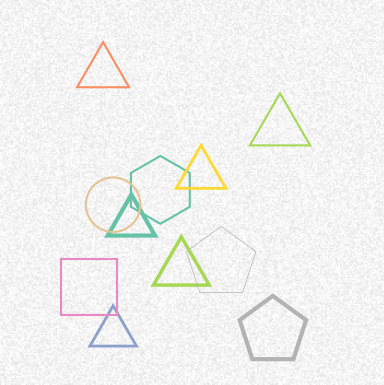[{"shape": "triangle", "thickness": 3, "radius": 0.35, "center": [0.341, 0.424]}, {"shape": "hexagon", "thickness": 1.5, "radius": 0.44, "center": [0.417, 0.507]}, {"shape": "triangle", "thickness": 1.5, "radius": 0.39, "center": [0.268, 0.812]}, {"shape": "triangle", "thickness": 2, "radius": 0.35, "center": [0.294, 0.136]}, {"shape": "square", "thickness": 1.5, "radius": 0.37, "center": [0.231, 0.255]}, {"shape": "triangle", "thickness": 2.5, "radius": 0.42, "center": [0.471, 0.301]}, {"shape": "triangle", "thickness": 1.5, "radius": 0.45, "center": [0.727, 0.668]}, {"shape": "triangle", "thickness": 2, "radius": 0.37, "center": [0.522, 0.548]}, {"shape": "circle", "thickness": 1.5, "radius": 0.35, "center": [0.294, 0.468]}, {"shape": "pentagon", "thickness": 3, "radius": 0.45, "center": [0.709, 0.141]}, {"shape": "pentagon", "thickness": 0.5, "radius": 0.47, "center": [0.574, 0.317]}]